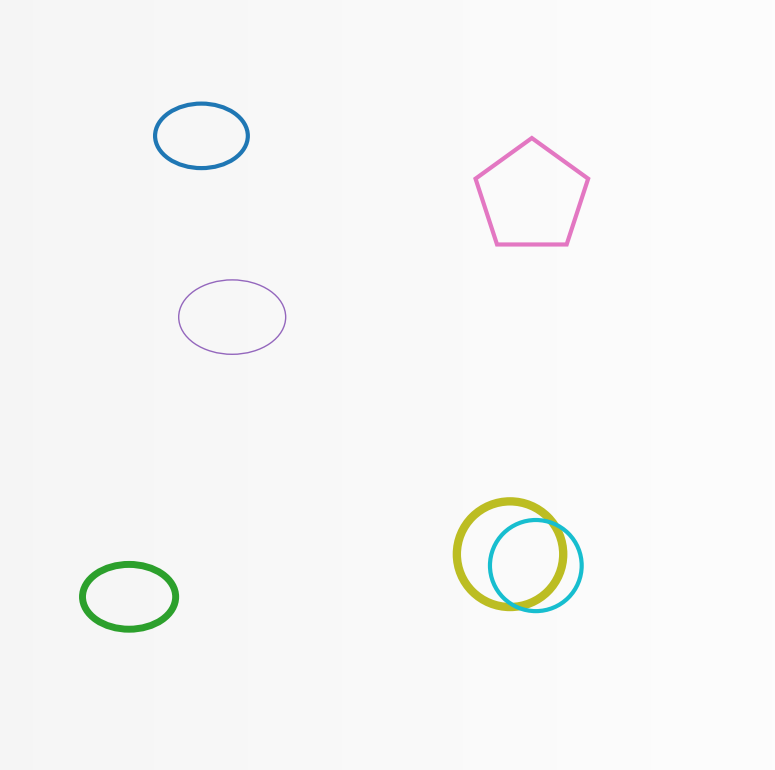[{"shape": "oval", "thickness": 1.5, "radius": 0.3, "center": [0.26, 0.824]}, {"shape": "oval", "thickness": 2.5, "radius": 0.3, "center": [0.167, 0.225]}, {"shape": "oval", "thickness": 0.5, "radius": 0.35, "center": [0.3, 0.588]}, {"shape": "pentagon", "thickness": 1.5, "radius": 0.38, "center": [0.686, 0.744]}, {"shape": "circle", "thickness": 3, "radius": 0.34, "center": [0.658, 0.28]}, {"shape": "circle", "thickness": 1.5, "radius": 0.3, "center": [0.691, 0.265]}]